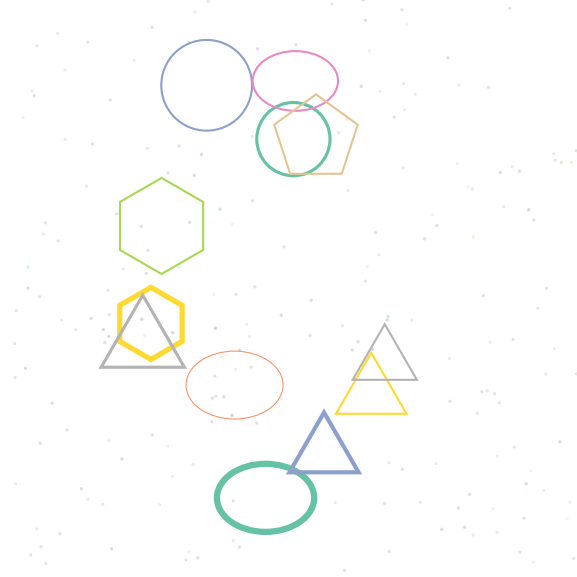[{"shape": "oval", "thickness": 3, "radius": 0.42, "center": [0.46, 0.137]}, {"shape": "circle", "thickness": 1.5, "radius": 0.32, "center": [0.508, 0.758]}, {"shape": "oval", "thickness": 0.5, "radius": 0.42, "center": [0.406, 0.332]}, {"shape": "triangle", "thickness": 2, "radius": 0.35, "center": [0.561, 0.216]}, {"shape": "circle", "thickness": 1, "radius": 0.39, "center": [0.358, 0.851]}, {"shape": "oval", "thickness": 1, "radius": 0.37, "center": [0.511, 0.859]}, {"shape": "hexagon", "thickness": 1, "radius": 0.42, "center": [0.28, 0.608]}, {"shape": "hexagon", "thickness": 2.5, "radius": 0.31, "center": [0.261, 0.439]}, {"shape": "triangle", "thickness": 1, "radius": 0.35, "center": [0.643, 0.318]}, {"shape": "pentagon", "thickness": 1, "radius": 0.38, "center": [0.547, 0.76]}, {"shape": "triangle", "thickness": 1.5, "radius": 0.42, "center": [0.247, 0.405]}, {"shape": "triangle", "thickness": 1, "radius": 0.32, "center": [0.666, 0.374]}]